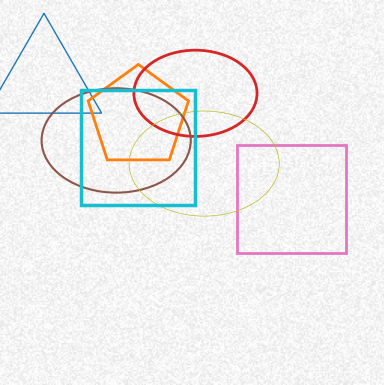[{"shape": "triangle", "thickness": 1, "radius": 0.86, "center": [0.114, 0.793]}, {"shape": "pentagon", "thickness": 2, "radius": 0.69, "center": [0.359, 0.696]}, {"shape": "oval", "thickness": 2, "radius": 0.8, "center": [0.508, 0.758]}, {"shape": "oval", "thickness": 1.5, "radius": 0.97, "center": [0.302, 0.635]}, {"shape": "square", "thickness": 2, "radius": 0.71, "center": [0.757, 0.483]}, {"shape": "oval", "thickness": 0.5, "radius": 0.97, "center": [0.53, 0.575]}, {"shape": "square", "thickness": 2.5, "radius": 0.74, "center": [0.359, 0.617]}]